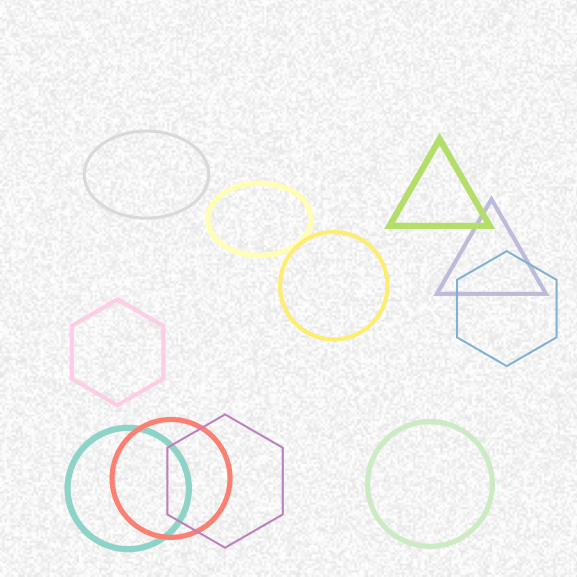[{"shape": "circle", "thickness": 3, "radius": 0.53, "center": [0.222, 0.153]}, {"shape": "oval", "thickness": 2.5, "radius": 0.45, "center": [0.449, 0.619]}, {"shape": "triangle", "thickness": 2, "radius": 0.55, "center": [0.851, 0.545]}, {"shape": "circle", "thickness": 2.5, "radius": 0.51, "center": [0.296, 0.171]}, {"shape": "hexagon", "thickness": 1, "radius": 0.5, "center": [0.878, 0.465]}, {"shape": "triangle", "thickness": 3, "radius": 0.5, "center": [0.761, 0.658]}, {"shape": "hexagon", "thickness": 2, "radius": 0.46, "center": [0.204, 0.389]}, {"shape": "oval", "thickness": 1.5, "radius": 0.54, "center": [0.254, 0.697]}, {"shape": "hexagon", "thickness": 1, "radius": 0.58, "center": [0.39, 0.166]}, {"shape": "circle", "thickness": 2.5, "radius": 0.54, "center": [0.745, 0.161]}, {"shape": "circle", "thickness": 2, "radius": 0.47, "center": [0.578, 0.504]}]